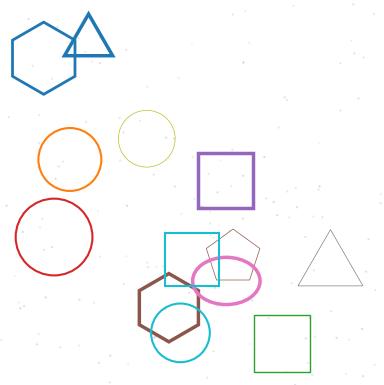[{"shape": "hexagon", "thickness": 2, "radius": 0.47, "center": [0.114, 0.849]}, {"shape": "triangle", "thickness": 2.5, "radius": 0.36, "center": [0.23, 0.891]}, {"shape": "circle", "thickness": 1.5, "radius": 0.41, "center": [0.181, 0.586]}, {"shape": "square", "thickness": 1, "radius": 0.37, "center": [0.733, 0.108]}, {"shape": "circle", "thickness": 1.5, "radius": 0.5, "center": [0.14, 0.384]}, {"shape": "square", "thickness": 2.5, "radius": 0.36, "center": [0.586, 0.53]}, {"shape": "pentagon", "thickness": 0.5, "radius": 0.37, "center": [0.605, 0.332]}, {"shape": "hexagon", "thickness": 2.5, "radius": 0.44, "center": [0.439, 0.201]}, {"shape": "oval", "thickness": 2.5, "radius": 0.44, "center": [0.588, 0.27]}, {"shape": "triangle", "thickness": 0.5, "radius": 0.49, "center": [0.858, 0.306]}, {"shape": "circle", "thickness": 0.5, "radius": 0.37, "center": [0.381, 0.64]}, {"shape": "circle", "thickness": 1.5, "radius": 0.38, "center": [0.469, 0.135]}, {"shape": "square", "thickness": 1.5, "radius": 0.35, "center": [0.499, 0.325]}]